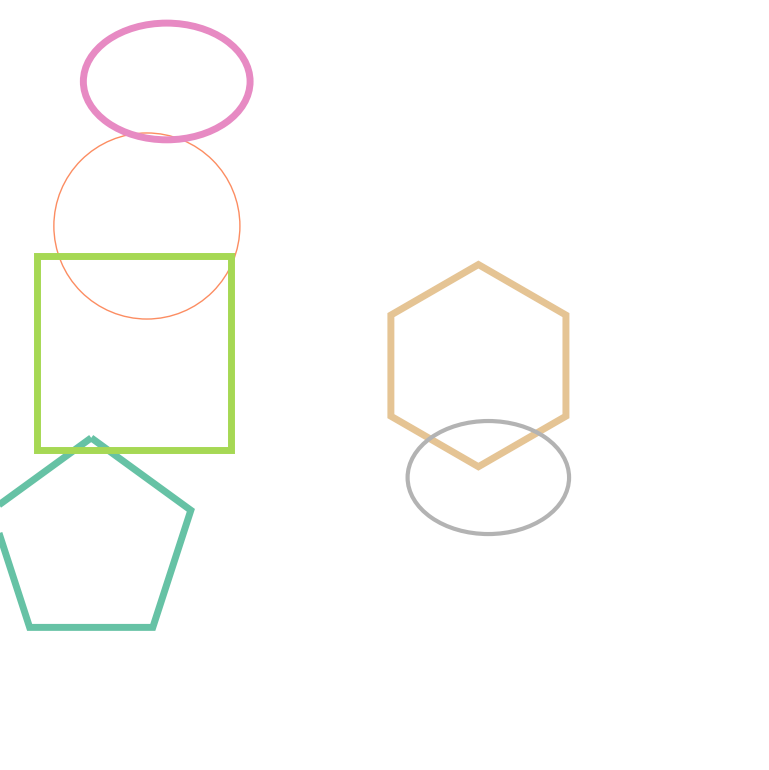[{"shape": "pentagon", "thickness": 2.5, "radius": 0.68, "center": [0.118, 0.295]}, {"shape": "circle", "thickness": 0.5, "radius": 0.6, "center": [0.191, 0.706]}, {"shape": "oval", "thickness": 2.5, "radius": 0.54, "center": [0.217, 0.894]}, {"shape": "square", "thickness": 2.5, "radius": 0.63, "center": [0.174, 0.542]}, {"shape": "hexagon", "thickness": 2.5, "radius": 0.66, "center": [0.621, 0.525]}, {"shape": "oval", "thickness": 1.5, "radius": 0.52, "center": [0.634, 0.38]}]